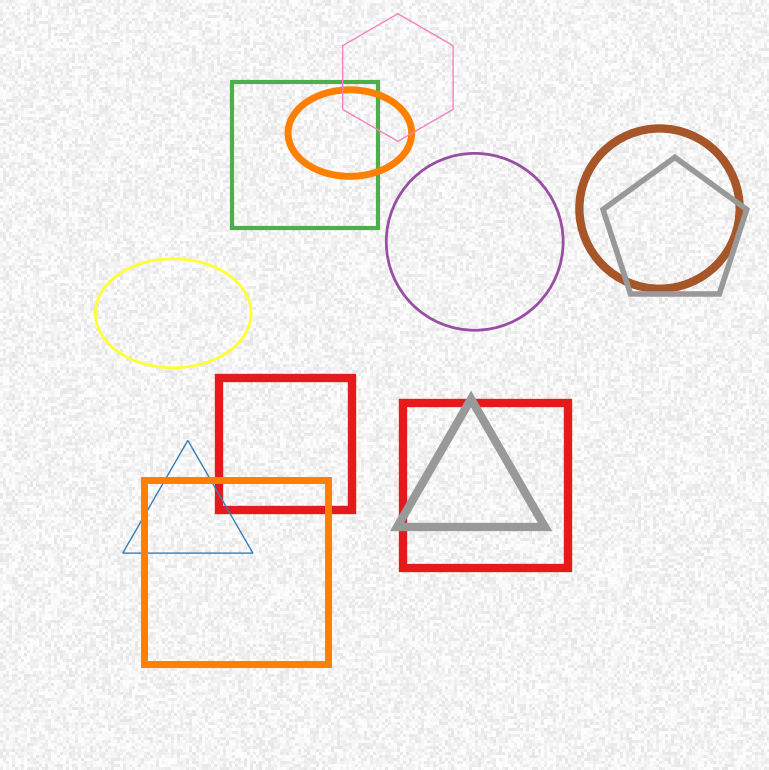[{"shape": "square", "thickness": 3, "radius": 0.54, "center": [0.63, 0.37]}, {"shape": "square", "thickness": 3, "radius": 0.43, "center": [0.371, 0.423]}, {"shape": "triangle", "thickness": 0.5, "radius": 0.49, "center": [0.244, 0.33]}, {"shape": "square", "thickness": 1.5, "radius": 0.47, "center": [0.396, 0.798]}, {"shape": "circle", "thickness": 1, "radius": 0.57, "center": [0.616, 0.686]}, {"shape": "oval", "thickness": 2.5, "radius": 0.4, "center": [0.454, 0.827]}, {"shape": "square", "thickness": 2.5, "radius": 0.6, "center": [0.307, 0.257]}, {"shape": "oval", "thickness": 1, "radius": 0.51, "center": [0.225, 0.593]}, {"shape": "circle", "thickness": 3, "radius": 0.52, "center": [0.857, 0.729]}, {"shape": "hexagon", "thickness": 0.5, "radius": 0.41, "center": [0.517, 0.899]}, {"shape": "pentagon", "thickness": 2, "radius": 0.49, "center": [0.876, 0.698]}, {"shape": "triangle", "thickness": 3, "radius": 0.55, "center": [0.612, 0.371]}]